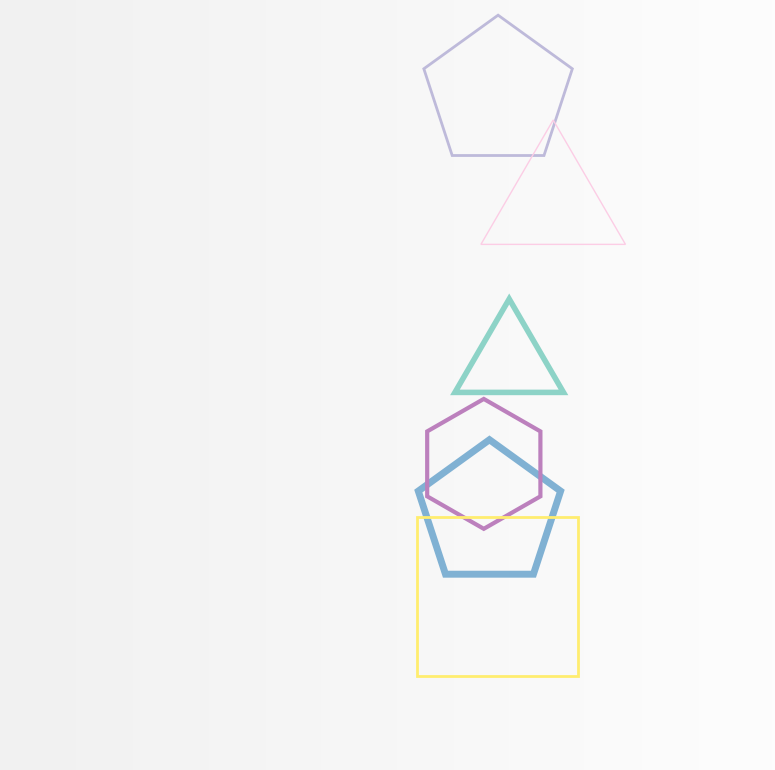[{"shape": "triangle", "thickness": 2, "radius": 0.4, "center": [0.657, 0.531]}, {"shape": "pentagon", "thickness": 1, "radius": 0.5, "center": [0.643, 0.88]}, {"shape": "pentagon", "thickness": 2.5, "radius": 0.48, "center": [0.632, 0.332]}, {"shape": "triangle", "thickness": 0.5, "radius": 0.54, "center": [0.714, 0.736]}, {"shape": "hexagon", "thickness": 1.5, "radius": 0.42, "center": [0.624, 0.398]}, {"shape": "square", "thickness": 1, "radius": 0.52, "center": [0.642, 0.226]}]